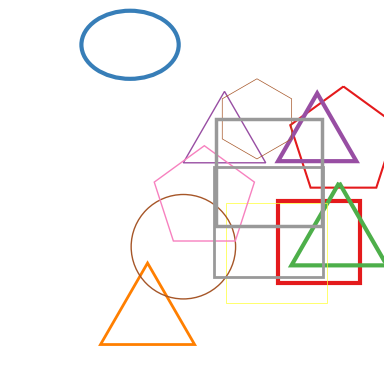[{"shape": "square", "thickness": 3, "radius": 0.53, "center": [0.829, 0.371]}, {"shape": "pentagon", "thickness": 1.5, "radius": 0.73, "center": [0.892, 0.63]}, {"shape": "oval", "thickness": 3, "radius": 0.63, "center": [0.338, 0.884]}, {"shape": "triangle", "thickness": 3, "radius": 0.71, "center": [0.881, 0.382]}, {"shape": "triangle", "thickness": 1, "radius": 0.62, "center": [0.583, 0.639]}, {"shape": "triangle", "thickness": 3, "radius": 0.59, "center": [0.824, 0.64]}, {"shape": "triangle", "thickness": 2, "radius": 0.71, "center": [0.383, 0.176]}, {"shape": "square", "thickness": 0.5, "radius": 0.65, "center": [0.718, 0.342]}, {"shape": "circle", "thickness": 1, "radius": 0.68, "center": [0.476, 0.359]}, {"shape": "hexagon", "thickness": 0.5, "radius": 0.52, "center": [0.667, 0.691]}, {"shape": "pentagon", "thickness": 1, "radius": 0.68, "center": [0.531, 0.485]}, {"shape": "square", "thickness": 2.5, "radius": 0.69, "center": [0.698, 0.551]}, {"shape": "square", "thickness": 2, "radius": 0.71, "center": [0.698, 0.423]}]